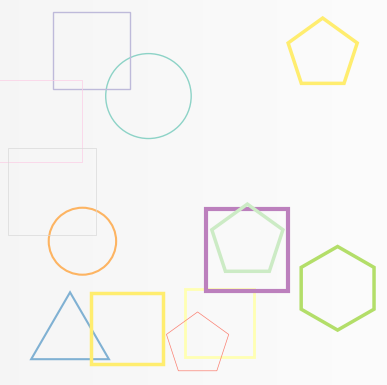[{"shape": "circle", "thickness": 1, "radius": 0.55, "center": [0.383, 0.75]}, {"shape": "square", "thickness": 2, "radius": 0.44, "center": [0.567, 0.161]}, {"shape": "square", "thickness": 1, "radius": 0.5, "center": [0.237, 0.869]}, {"shape": "pentagon", "thickness": 0.5, "radius": 0.42, "center": [0.51, 0.105]}, {"shape": "triangle", "thickness": 1.5, "radius": 0.58, "center": [0.181, 0.125]}, {"shape": "circle", "thickness": 1.5, "radius": 0.43, "center": [0.213, 0.373]}, {"shape": "hexagon", "thickness": 2.5, "radius": 0.54, "center": [0.871, 0.251]}, {"shape": "square", "thickness": 0.5, "radius": 0.53, "center": [0.104, 0.685]}, {"shape": "square", "thickness": 0.5, "radius": 0.56, "center": [0.134, 0.503]}, {"shape": "square", "thickness": 3, "radius": 0.53, "center": [0.638, 0.35]}, {"shape": "pentagon", "thickness": 2.5, "radius": 0.48, "center": [0.638, 0.373]}, {"shape": "square", "thickness": 2.5, "radius": 0.46, "center": [0.327, 0.147]}, {"shape": "pentagon", "thickness": 2.5, "radius": 0.47, "center": [0.833, 0.859]}]